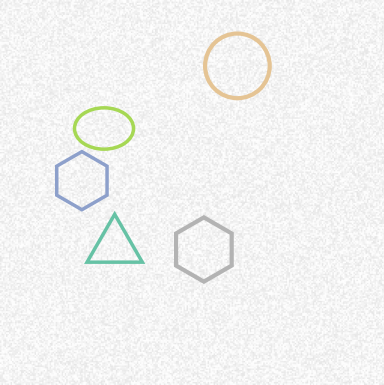[{"shape": "triangle", "thickness": 2.5, "radius": 0.41, "center": [0.298, 0.36]}, {"shape": "hexagon", "thickness": 2.5, "radius": 0.38, "center": [0.213, 0.531]}, {"shape": "oval", "thickness": 2.5, "radius": 0.38, "center": [0.27, 0.666]}, {"shape": "circle", "thickness": 3, "radius": 0.42, "center": [0.617, 0.829]}, {"shape": "hexagon", "thickness": 3, "radius": 0.42, "center": [0.53, 0.352]}]